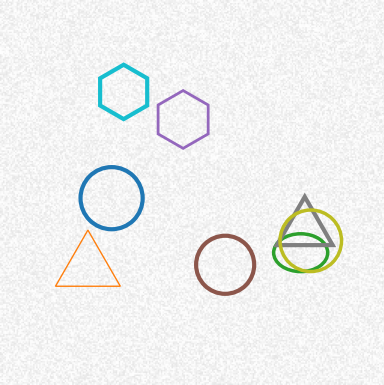[{"shape": "circle", "thickness": 3, "radius": 0.4, "center": [0.29, 0.485]}, {"shape": "triangle", "thickness": 1, "radius": 0.49, "center": [0.228, 0.305]}, {"shape": "oval", "thickness": 2.5, "radius": 0.35, "center": [0.781, 0.344]}, {"shape": "hexagon", "thickness": 2, "radius": 0.38, "center": [0.476, 0.69]}, {"shape": "circle", "thickness": 3, "radius": 0.38, "center": [0.585, 0.312]}, {"shape": "triangle", "thickness": 3, "radius": 0.42, "center": [0.792, 0.405]}, {"shape": "circle", "thickness": 2.5, "radius": 0.4, "center": [0.807, 0.375]}, {"shape": "hexagon", "thickness": 3, "radius": 0.35, "center": [0.321, 0.761]}]